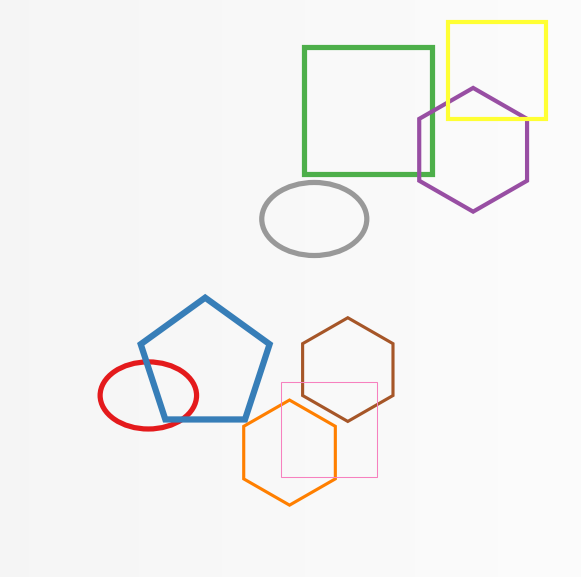[{"shape": "oval", "thickness": 2.5, "radius": 0.41, "center": [0.255, 0.314]}, {"shape": "pentagon", "thickness": 3, "radius": 0.58, "center": [0.353, 0.367]}, {"shape": "square", "thickness": 2.5, "radius": 0.55, "center": [0.634, 0.808]}, {"shape": "hexagon", "thickness": 2, "radius": 0.54, "center": [0.814, 0.74]}, {"shape": "hexagon", "thickness": 1.5, "radius": 0.45, "center": [0.498, 0.215]}, {"shape": "square", "thickness": 2, "radius": 0.42, "center": [0.855, 0.877]}, {"shape": "hexagon", "thickness": 1.5, "radius": 0.45, "center": [0.598, 0.359]}, {"shape": "square", "thickness": 0.5, "radius": 0.41, "center": [0.566, 0.255]}, {"shape": "oval", "thickness": 2.5, "radius": 0.45, "center": [0.541, 0.62]}]